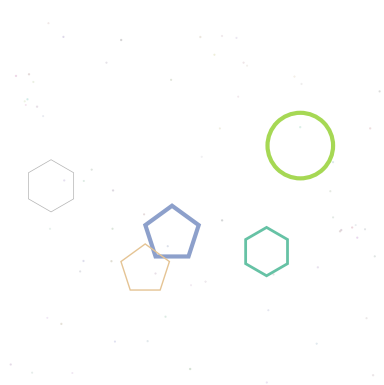[{"shape": "hexagon", "thickness": 2, "radius": 0.31, "center": [0.692, 0.347]}, {"shape": "pentagon", "thickness": 3, "radius": 0.36, "center": [0.447, 0.393]}, {"shape": "circle", "thickness": 3, "radius": 0.43, "center": [0.78, 0.622]}, {"shape": "pentagon", "thickness": 1, "radius": 0.33, "center": [0.377, 0.3]}, {"shape": "hexagon", "thickness": 0.5, "radius": 0.34, "center": [0.133, 0.517]}]